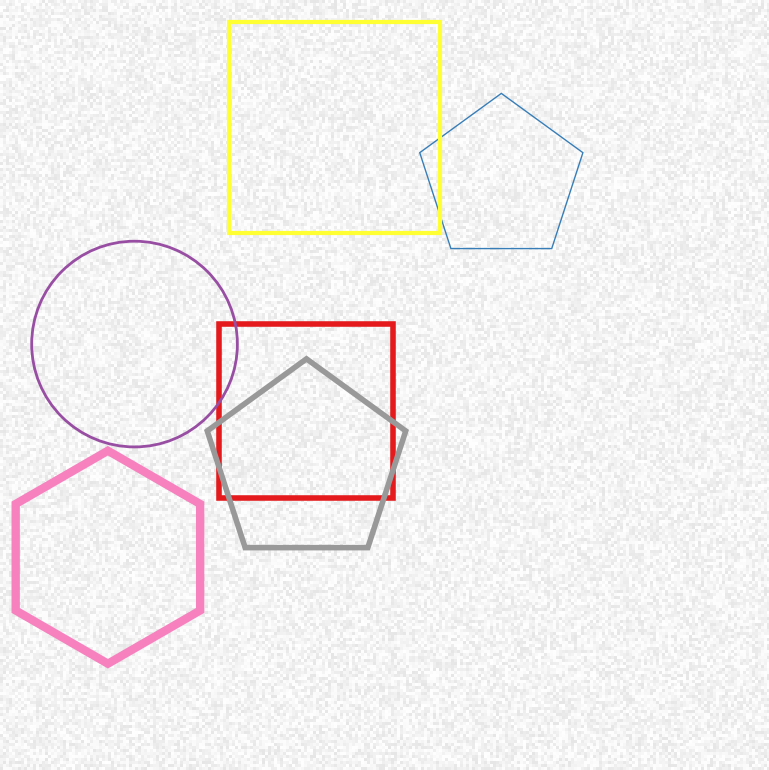[{"shape": "square", "thickness": 2, "radius": 0.56, "center": [0.397, 0.467]}, {"shape": "pentagon", "thickness": 0.5, "radius": 0.56, "center": [0.651, 0.767]}, {"shape": "circle", "thickness": 1, "radius": 0.67, "center": [0.175, 0.553]}, {"shape": "square", "thickness": 1.5, "radius": 0.68, "center": [0.434, 0.834]}, {"shape": "hexagon", "thickness": 3, "radius": 0.69, "center": [0.14, 0.276]}, {"shape": "pentagon", "thickness": 2, "radius": 0.68, "center": [0.398, 0.398]}]